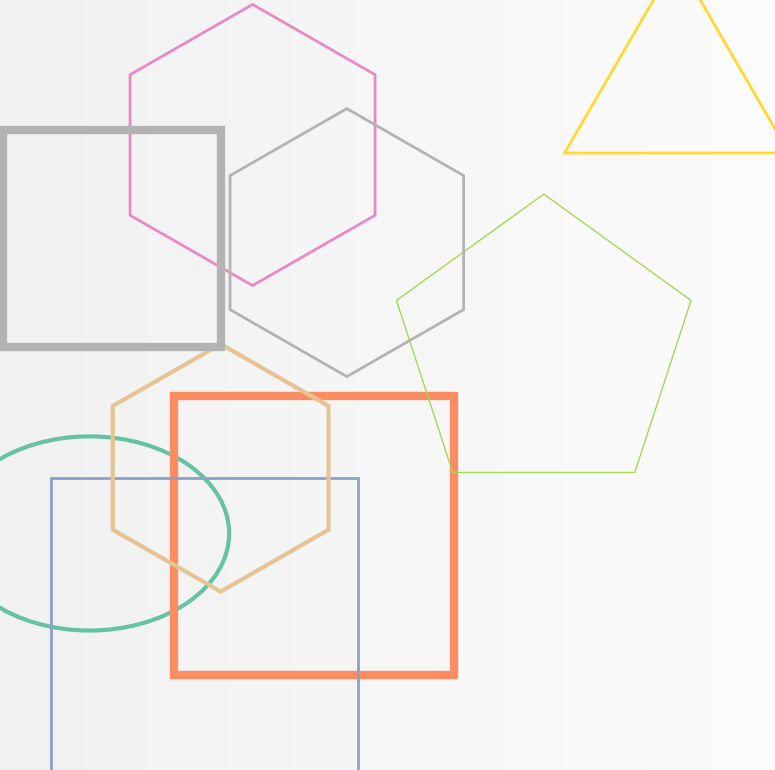[{"shape": "oval", "thickness": 1.5, "radius": 0.9, "center": [0.116, 0.307]}, {"shape": "square", "thickness": 3, "radius": 0.9, "center": [0.405, 0.305]}, {"shape": "square", "thickness": 1, "radius": 0.99, "center": [0.264, 0.18]}, {"shape": "hexagon", "thickness": 1, "radius": 0.91, "center": [0.326, 0.812]}, {"shape": "pentagon", "thickness": 0.5, "radius": 1.0, "center": [0.702, 0.548]}, {"shape": "triangle", "thickness": 1, "radius": 0.84, "center": [0.873, 0.885]}, {"shape": "hexagon", "thickness": 1.5, "radius": 0.8, "center": [0.285, 0.392]}, {"shape": "hexagon", "thickness": 1, "radius": 0.87, "center": [0.448, 0.685]}, {"shape": "square", "thickness": 3, "radius": 0.7, "center": [0.144, 0.691]}]